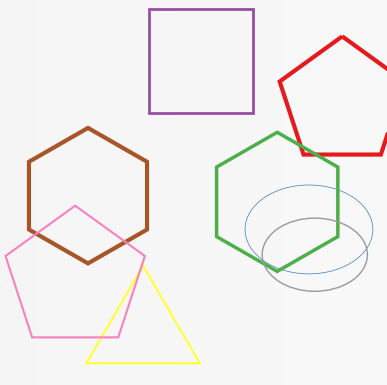[{"shape": "pentagon", "thickness": 3, "radius": 0.85, "center": [0.883, 0.736]}, {"shape": "oval", "thickness": 0.5, "radius": 0.82, "center": [0.797, 0.404]}, {"shape": "hexagon", "thickness": 2.5, "radius": 0.9, "center": [0.715, 0.476]}, {"shape": "square", "thickness": 2, "radius": 0.68, "center": [0.519, 0.842]}, {"shape": "triangle", "thickness": 1.5, "radius": 0.84, "center": [0.369, 0.141]}, {"shape": "hexagon", "thickness": 3, "radius": 0.88, "center": [0.227, 0.492]}, {"shape": "pentagon", "thickness": 1.5, "radius": 0.95, "center": [0.194, 0.277]}, {"shape": "oval", "thickness": 1, "radius": 0.68, "center": [0.812, 0.338]}]